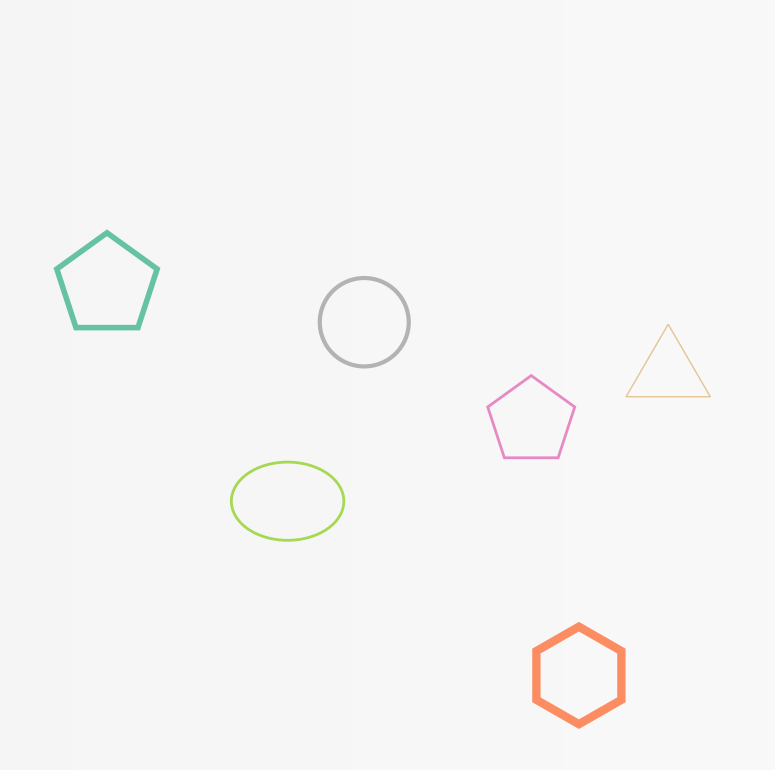[{"shape": "pentagon", "thickness": 2, "radius": 0.34, "center": [0.138, 0.63]}, {"shape": "hexagon", "thickness": 3, "radius": 0.32, "center": [0.747, 0.123]}, {"shape": "pentagon", "thickness": 1, "radius": 0.3, "center": [0.685, 0.453]}, {"shape": "oval", "thickness": 1, "radius": 0.36, "center": [0.371, 0.349]}, {"shape": "triangle", "thickness": 0.5, "radius": 0.31, "center": [0.862, 0.516]}, {"shape": "circle", "thickness": 1.5, "radius": 0.29, "center": [0.47, 0.582]}]